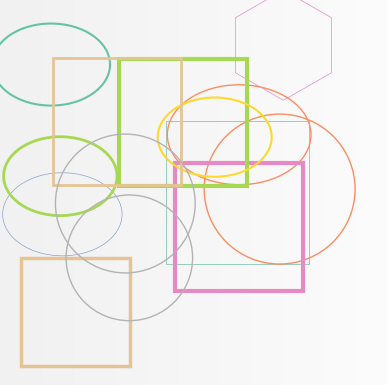[{"shape": "square", "thickness": 0.5, "radius": 0.93, "center": [0.613, 0.499]}, {"shape": "oval", "thickness": 1.5, "radius": 0.76, "center": [0.132, 0.832]}, {"shape": "circle", "thickness": 1, "radius": 0.97, "center": [0.722, 0.509]}, {"shape": "oval", "thickness": 1, "radius": 0.93, "center": [0.617, 0.65]}, {"shape": "oval", "thickness": 0.5, "radius": 0.77, "center": [0.161, 0.443]}, {"shape": "hexagon", "thickness": 0.5, "radius": 0.72, "center": [0.731, 0.883]}, {"shape": "square", "thickness": 3, "radius": 0.83, "center": [0.617, 0.41]}, {"shape": "square", "thickness": 3, "radius": 0.82, "center": [0.472, 0.682]}, {"shape": "oval", "thickness": 2, "radius": 0.73, "center": [0.156, 0.542]}, {"shape": "oval", "thickness": 1.5, "radius": 0.74, "center": [0.554, 0.644]}, {"shape": "square", "thickness": 2.5, "radius": 0.7, "center": [0.195, 0.19]}, {"shape": "square", "thickness": 2, "radius": 0.82, "center": [0.301, 0.685]}, {"shape": "circle", "thickness": 1, "radius": 0.82, "center": [0.334, 0.33]}, {"shape": "circle", "thickness": 1, "radius": 0.9, "center": [0.323, 0.471]}]